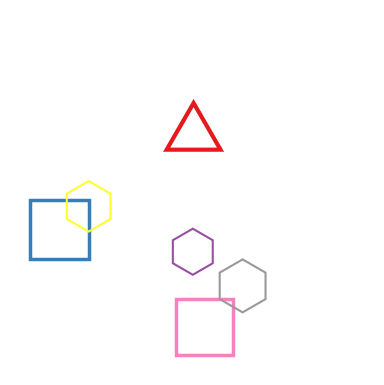[{"shape": "triangle", "thickness": 3, "radius": 0.4, "center": [0.503, 0.652]}, {"shape": "square", "thickness": 2.5, "radius": 0.38, "center": [0.155, 0.405]}, {"shape": "hexagon", "thickness": 1.5, "radius": 0.3, "center": [0.501, 0.346]}, {"shape": "hexagon", "thickness": 1.5, "radius": 0.33, "center": [0.23, 0.464]}, {"shape": "square", "thickness": 2.5, "radius": 0.36, "center": [0.531, 0.15]}, {"shape": "hexagon", "thickness": 1.5, "radius": 0.34, "center": [0.63, 0.257]}]